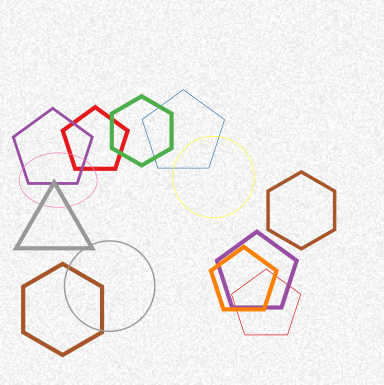[{"shape": "pentagon", "thickness": 3, "radius": 0.44, "center": [0.247, 0.633]}, {"shape": "pentagon", "thickness": 0.5, "radius": 0.47, "center": [0.691, 0.207]}, {"shape": "pentagon", "thickness": 0.5, "radius": 0.56, "center": [0.476, 0.654]}, {"shape": "hexagon", "thickness": 3, "radius": 0.45, "center": [0.368, 0.66]}, {"shape": "pentagon", "thickness": 3, "radius": 0.54, "center": [0.667, 0.289]}, {"shape": "pentagon", "thickness": 2, "radius": 0.54, "center": [0.137, 0.611]}, {"shape": "pentagon", "thickness": 3, "radius": 0.45, "center": [0.633, 0.269]}, {"shape": "circle", "thickness": 0.5, "radius": 0.53, "center": [0.555, 0.54]}, {"shape": "hexagon", "thickness": 3, "radius": 0.59, "center": [0.163, 0.196]}, {"shape": "hexagon", "thickness": 2.5, "radius": 0.5, "center": [0.783, 0.454]}, {"shape": "oval", "thickness": 0.5, "radius": 0.51, "center": [0.151, 0.532]}, {"shape": "circle", "thickness": 1, "radius": 0.59, "center": [0.285, 0.257]}, {"shape": "triangle", "thickness": 3, "radius": 0.57, "center": [0.141, 0.412]}]